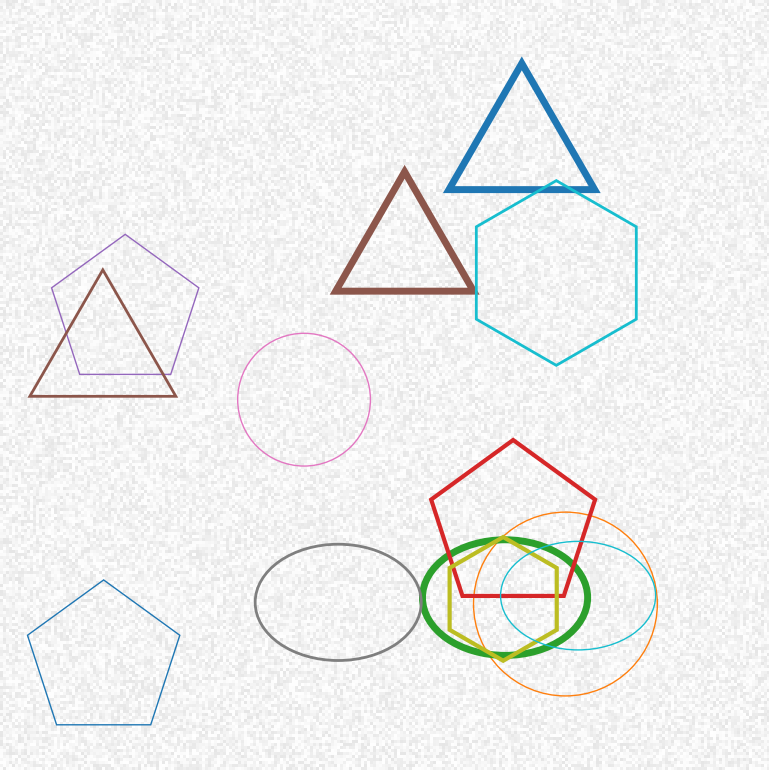[{"shape": "pentagon", "thickness": 0.5, "radius": 0.52, "center": [0.135, 0.143]}, {"shape": "triangle", "thickness": 2.5, "radius": 0.55, "center": [0.678, 0.808]}, {"shape": "circle", "thickness": 0.5, "radius": 0.6, "center": [0.734, 0.216]}, {"shape": "oval", "thickness": 2.5, "radius": 0.54, "center": [0.656, 0.224]}, {"shape": "pentagon", "thickness": 1.5, "radius": 0.56, "center": [0.666, 0.317]}, {"shape": "pentagon", "thickness": 0.5, "radius": 0.5, "center": [0.163, 0.595]}, {"shape": "triangle", "thickness": 1, "radius": 0.55, "center": [0.134, 0.54]}, {"shape": "triangle", "thickness": 2.5, "radius": 0.52, "center": [0.526, 0.674]}, {"shape": "circle", "thickness": 0.5, "radius": 0.43, "center": [0.395, 0.481]}, {"shape": "oval", "thickness": 1, "radius": 0.54, "center": [0.439, 0.218]}, {"shape": "hexagon", "thickness": 1.5, "radius": 0.4, "center": [0.653, 0.222]}, {"shape": "hexagon", "thickness": 1, "radius": 0.6, "center": [0.722, 0.645]}, {"shape": "oval", "thickness": 0.5, "radius": 0.5, "center": [0.751, 0.226]}]